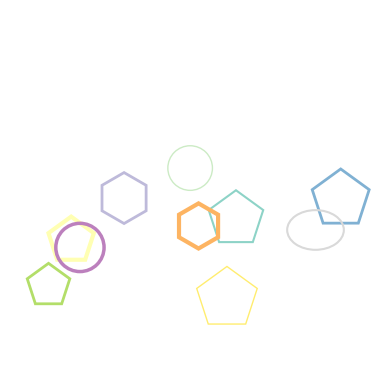[{"shape": "pentagon", "thickness": 1.5, "radius": 0.37, "center": [0.613, 0.431]}, {"shape": "pentagon", "thickness": 3, "radius": 0.31, "center": [0.185, 0.375]}, {"shape": "hexagon", "thickness": 2, "radius": 0.33, "center": [0.322, 0.486]}, {"shape": "pentagon", "thickness": 2, "radius": 0.39, "center": [0.885, 0.483]}, {"shape": "hexagon", "thickness": 3, "radius": 0.29, "center": [0.516, 0.413]}, {"shape": "pentagon", "thickness": 2, "radius": 0.29, "center": [0.126, 0.258]}, {"shape": "oval", "thickness": 1.5, "radius": 0.37, "center": [0.819, 0.403]}, {"shape": "circle", "thickness": 2.5, "radius": 0.31, "center": [0.208, 0.357]}, {"shape": "circle", "thickness": 1, "radius": 0.29, "center": [0.494, 0.564]}, {"shape": "pentagon", "thickness": 1, "radius": 0.41, "center": [0.59, 0.225]}]